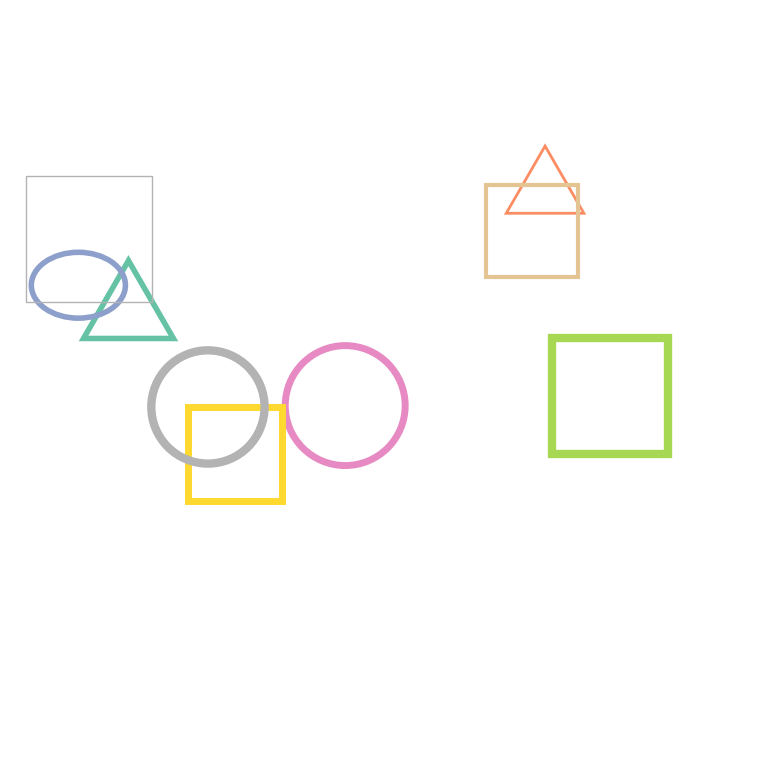[{"shape": "triangle", "thickness": 2, "radius": 0.34, "center": [0.167, 0.594]}, {"shape": "triangle", "thickness": 1, "radius": 0.29, "center": [0.708, 0.752]}, {"shape": "oval", "thickness": 2, "radius": 0.31, "center": [0.102, 0.63]}, {"shape": "circle", "thickness": 2.5, "radius": 0.39, "center": [0.448, 0.473]}, {"shape": "square", "thickness": 3, "radius": 0.38, "center": [0.793, 0.486]}, {"shape": "square", "thickness": 2.5, "radius": 0.3, "center": [0.305, 0.41]}, {"shape": "square", "thickness": 1.5, "radius": 0.3, "center": [0.691, 0.7]}, {"shape": "square", "thickness": 0.5, "radius": 0.41, "center": [0.115, 0.69]}, {"shape": "circle", "thickness": 3, "radius": 0.37, "center": [0.27, 0.471]}]